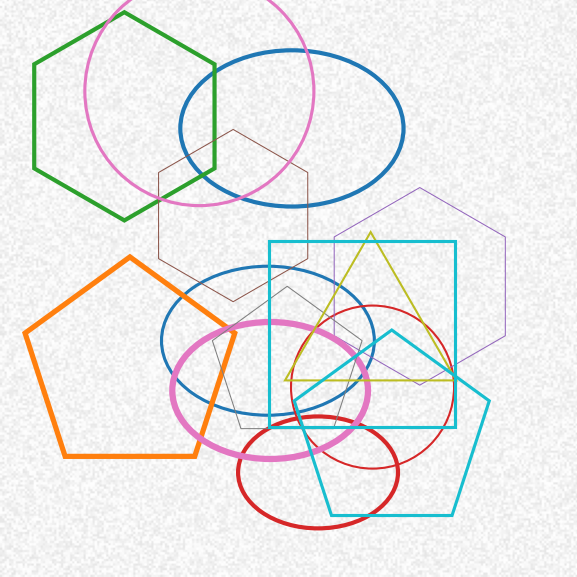[{"shape": "oval", "thickness": 1.5, "radius": 0.92, "center": [0.464, 0.409]}, {"shape": "oval", "thickness": 2, "radius": 0.97, "center": [0.506, 0.777]}, {"shape": "pentagon", "thickness": 2.5, "radius": 0.95, "center": [0.225, 0.363]}, {"shape": "hexagon", "thickness": 2, "radius": 0.9, "center": [0.215, 0.798]}, {"shape": "circle", "thickness": 1, "radius": 0.71, "center": [0.645, 0.329]}, {"shape": "oval", "thickness": 2, "radius": 0.69, "center": [0.551, 0.181]}, {"shape": "hexagon", "thickness": 0.5, "radius": 0.86, "center": [0.727, 0.503]}, {"shape": "hexagon", "thickness": 0.5, "radius": 0.75, "center": [0.404, 0.626]}, {"shape": "circle", "thickness": 1.5, "radius": 0.99, "center": [0.345, 0.841]}, {"shape": "oval", "thickness": 3, "radius": 0.85, "center": [0.468, 0.323]}, {"shape": "pentagon", "thickness": 0.5, "radius": 0.68, "center": [0.497, 0.367]}, {"shape": "triangle", "thickness": 1, "radius": 0.86, "center": [0.642, 0.426]}, {"shape": "square", "thickness": 1.5, "radius": 0.81, "center": [0.627, 0.421]}, {"shape": "pentagon", "thickness": 1.5, "radius": 0.89, "center": [0.678, 0.25]}]